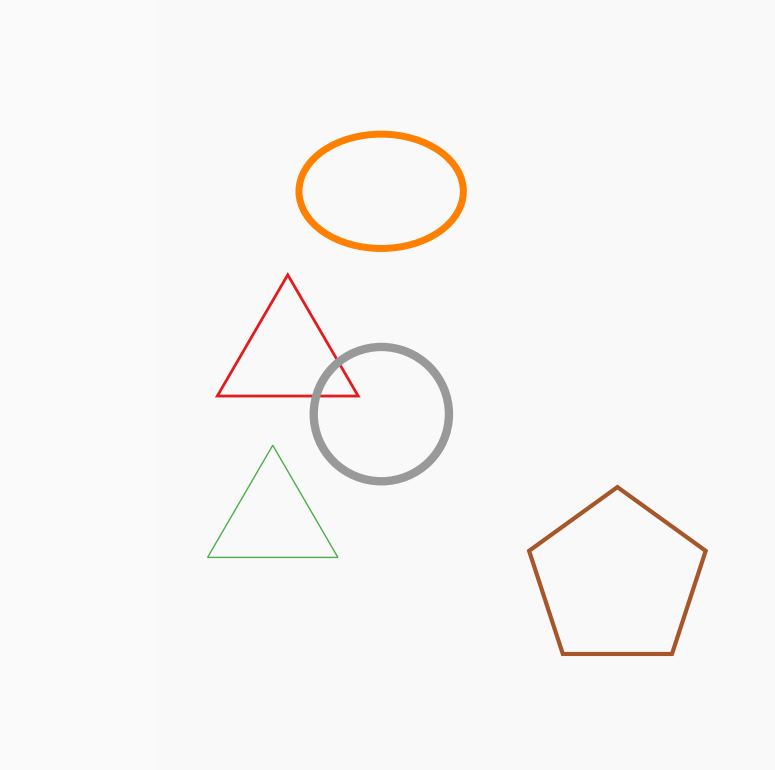[{"shape": "triangle", "thickness": 1, "radius": 0.52, "center": [0.371, 0.538]}, {"shape": "triangle", "thickness": 0.5, "radius": 0.49, "center": [0.352, 0.325]}, {"shape": "oval", "thickness": 2.5, "radius": 0.53, "center": [0.492, 0.752]}, {"shape": "pentagon", "thickness": 1.5, "radius": 0.6, "center": [0.797, 0.248]}, {"shape": "circle", "thickness": 3, "radius": 0.44, "center": [0.492, 0.462]}]